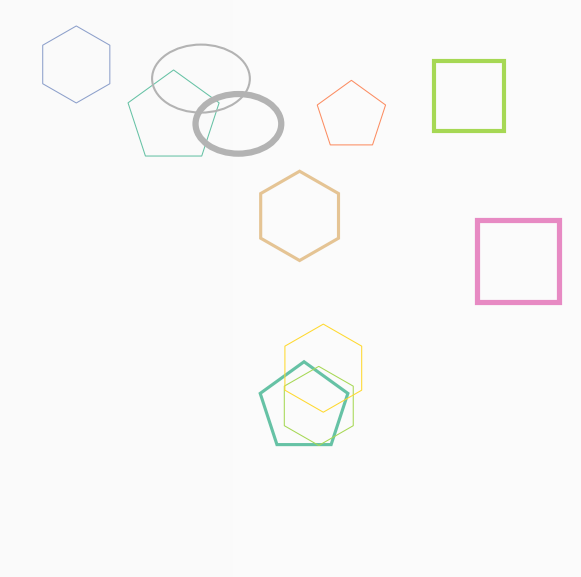[{"shape": "pentagon", "thickness": 0.5, "radius": 0.41, "center": [0.299, 0.796]}, {"shape": "pentagon", "thickness": 1.5, "radius": 0.4, "center": [0.523, 0.293]}, {"shape": "pentagon", "thickness": 0.5, "radius": 0.31, "center": [0.605, 0.798]}, {"shape": "hexagon", "thickness": 0.5, "radius": 0.33, "center": [0.131, 0.887]}, {"shape": "square", "thickness": 2.5, "radius": 0.35, "center": [0.892, 0.548]}, {"shape": "square", "thickness": 2, "radius": 0.3, "center": [0.806, 0.833]}, {"shape": "hexagon", "thickness": 0.5, "radius": 0.34, "center": [0.548, 0.296]}, {"shape": "hexagon", "thickness": 0.5, "radius": 0.38, "center": [0.556, 0.362]}, {"shape": "hexagon", "thickness": 1.5, "radius": 0.39, "center": [0.515, 0.625]}, {"shape": "oval", "thickness": 3, "radius": 0.37, "center": [0.41, 0.785]}, {"shape": "oval", "thickness": 1, "radius": 0.42, "center": [0.346, 0.863]}]